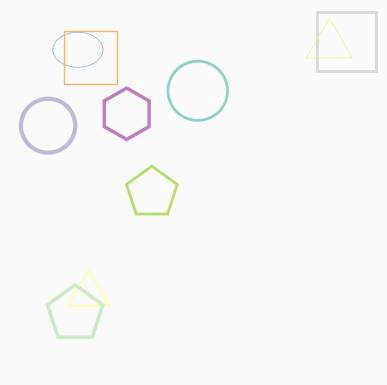[{"shape": "circle", "thickness": 2, "radius": 0.38, "center": [0.51, 0.764]}, {"shape": "triangle", "thickness": 1.5, "radius": 0.31, "center": [0.228, 0.237]}, {"shape": "circle", "thickness": 3, "radius": 0.35, "center": [0.124, 0.674]}, {"shape": "oval", "thickness": 0.5, "radius": 0.32, "center": [0.201, 0.871]}, {"shape": "square", "thickness": 1, "radius": 0.34, "center": [0.234, 0.851]}, {"shape": "pentagon", "thickness": 2, "radius": 0.34, "center": [0.392, 0.5]}, {"shape": "square", "thickness": 2, "radius": 0.38, "center": [0.895, 0.892]}, {"shape": "hexagon", "thickness": 2.5, "radius": 0.33, "center": [0.327, 0.705]}, {"shape": "pentagon", "thickness": 2.5, "radius": 0.38, "center": [0.194, 0.185]}, {"shape": "triangle", "thickness": 0.5, "radius": 0.34, "center": [0.85, 0.884]}]